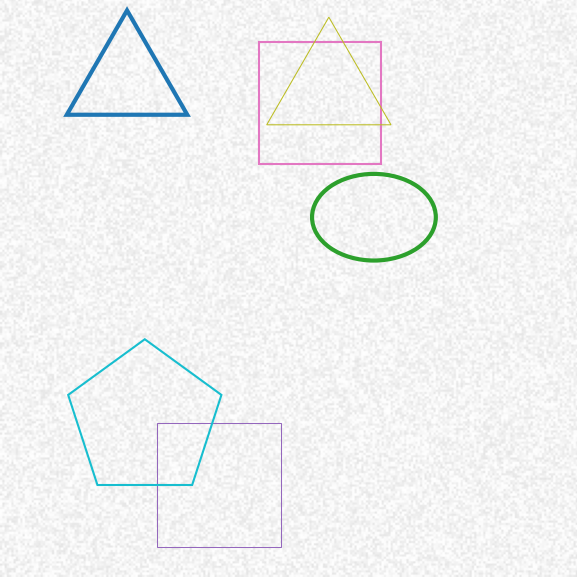[{"shape": "triangle", "thickness": 2, "radius": 0.6, "center": [0.22, 0.861]}, {"shape": "oval", "thickness": 2, "radius": 0.54, "center": [0.647, 0.623]}, {"shape": "square", "thickness": 0.5, "radius": 0.54, "center": [0.379, 0.159]}, {"shape": "square", "thickness": 1, "radius": 0.53, "center": [0.554, 0.82]}, {"shape": "triangle", "thickness": 0.5, "radius": 0.62, "center": [0.569, 0.845]}, {"shape": "pentagon", "thickness": 1, "radius": 0.7, "center": [0.251, 0.272]}]